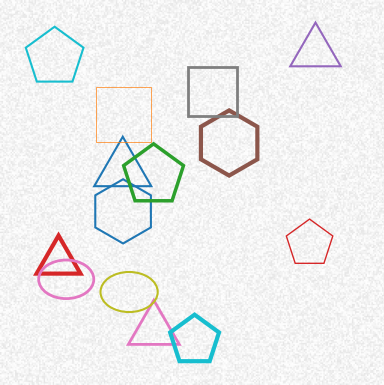[{"shape": "hexagon", "thickness": 1.5, "radius": 0.42, "center": [0.32, 0.451]}, {"shape": "triangle", "thickness": 1.5, "radius": 0.43, "center": [0.319, 0.559]}, {"shape": "square", "thickness": 0.5, "radius": 0.36, "center": [0.321, 0.702]}, {"shape": "pentagon", "thickness": 2.5, "radius": 0.41, "center": [0.399, 0.545]}, {"shape": "pentagon", "thickness": 1, "radius": 0.32, "center": [0.804, 0.367]}, {"shape": "triangle", "thickness": 3, "radius": 0.33, "center": [0.152, 0.322]}, {"shape": "triangle", "thickness": 1.5, "radius": 0.38, "center": [0.819, 0.866]}, {"shape": "hexagon", "thickness": 3, "radius": 0.42, "center": [0.595, 0.629]}, {"shape": "triangle", "thickness": 2, "radius": 0.38, "center": [0.4, 0.144]}, {"shape": "oval", "thickness": 2, "radius": 0.36, "center": [0.172, 0.275]}, {"shape": "square", "thickness": 2, "radius": 0.32, "center": [0.553, 0.762]}, {"shape": "oval", "thickness": 1.5, "radius": 0.37, "center": [0.335, 0.242]}, {"shape": "pentagon", "thickness": 1.5, "radius": 0.39, "center": [0.142, 0.852]}, {"shape": "pentagon", "thickness": 3, "radius": 0.33, "center": [0.505, 0.116]}]